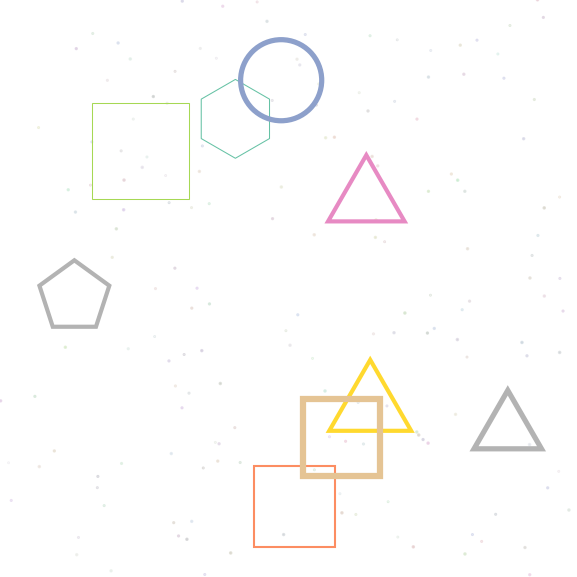[{"shape": "hexagon", "thickness": 0.5, "radius": 0.34, "center": [0.408, 0.793]}, {"shape": "square", "thickness": 1, "radius": 0.35, "center": [0.51, 0.122]}, {"shape": "circle", "thickness": 2.5, "radius": 0.35, "center": [0.487, 0.86]}, {"shape": "triangle", "thickness": 2, "radius": 0.38, "center": [0.634, 0.654]}, {"shape": "square", "thickness": 0.5, "radius": 0.42, "center": [0.243, 0.738]}, {"shape": "triangle", "thickness": 2, "radius": 0.41, "center": [0.641, 0.294]}, {"shape": "square", "thickness": 3, "radius": 0.33, "center": [0.592, 0.241]}, {"shape": "triangle", "thickness": 2.5, "radius": 0.34, "center": [0.879, 0.256]}, {"shape": "pentagon", "thickness": 2, "radius": 0.32, "center": [0.129, 0.485]}]